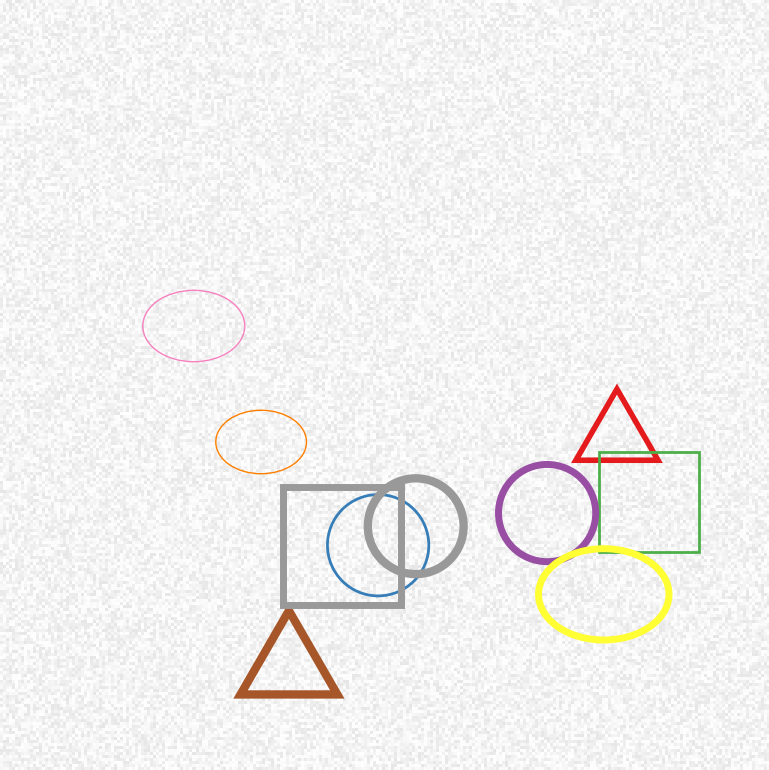[{"shape": "triangle", "thickness": 2, "radius": 0.31, "center": [0.801, 0.433]}, {"shape": "circle", "thickness": 1, "radius": 0.33, "center": [0.491, 0.292]}, {"shape": "square", "thickness": 1, "radius": 0.32, "center": [0.843, 0.348]}, {"shape": "circle", "thickness": 2.5, "radius": 0.32, "center": [0.711, 0.334]}, {"shape": "oval", "thickness": 0.5, "radius": 0.29, "center": [0.339, 0.426]}, {"shape": "oval", "thickness": 2.5, "radius": 0.42, "center": [0.784, 0.228]}, {"shape": "triangle", "thickness": 3, "radius": 0.36, "center": [0.375, 0.134]}, {"shape": "oval", "thickness": 0.5, "radius": 0.33, "center": [0.252, 0.577]}, {"shape": "square", "thickness": 2.5, "radius": 0.38, "center": [0.445, 0.291]}, {"shape": "circle", "thickness": 3, "radius": 0.31, "center": [0.54, 0.317]}]